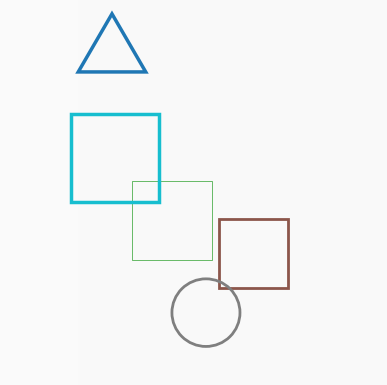[{"shape": "triangle", "thickness": 2.5, "radius": 0.5, "center": [0.289, 0.863]}, {"shape": "square", "thickness": 0.5, "radius": 0.51, "center": [0.444, 0.428]}, {"shape": "square", "thickness": 2, "radius": 0.45, "center": [0.654, 0.341]}, {"shape": "circle", "thickness": 2, "radius": 0.44, "center": [0.531, 0.188]}, {"shape": "square", "thickness": 2.5, "radius": 0.57, "center": [0.296, 0.59]}]